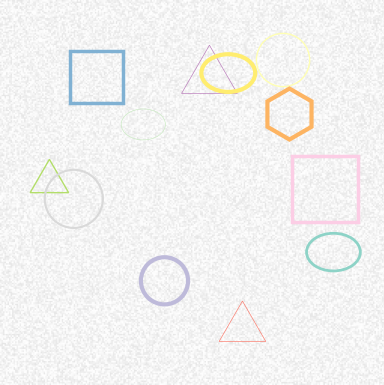[{"shape": "oval", "thickness": 2, "radius": 0.35, "center": [0.866, 0.345]}, {"shape": "circle", "thickness": 1, "radius": 0.35, "center": [0.735, 0.844]}, {"shape": "circle", "thickness": 3, "radius": 0.31, "center": [0.427, 0.271]}, {"shape": "triangle", "thickness": 0.5, "radius": 0.35, "center": [0.63, 0.148]}, {"shape": "square", "thickness": 2.5, "radius": 0.34, "center": [0.251, 0.8]}, {"shape": "hexagon", "thickness": 3, "radius": 0.33, "center": [0.752, 0.704]}, {"shape": "triangle", "thickness": 1, "radius": 0.29, "center": [0.128, 0.528]}, {"shape": "square", "thickness": 2.5, "radius": 0.43, "center": [0.845, 0.509]}, {"shape": "circle", "thickness": 1.5, "radius": 0.38, "center": [0.192, 0.483]}, {"shape": "triangle", "thickness": 0.5, "radius": 0.42, "center": [0.544, 0.799]}, {"shape": "oval", "thickness": 0.5, "radius": 0.29, "center": [0.372, 0.677]}, {"shape": "oval", "thickness": 3, "radius": 0.35, "center": [0.593, 0.81]}]